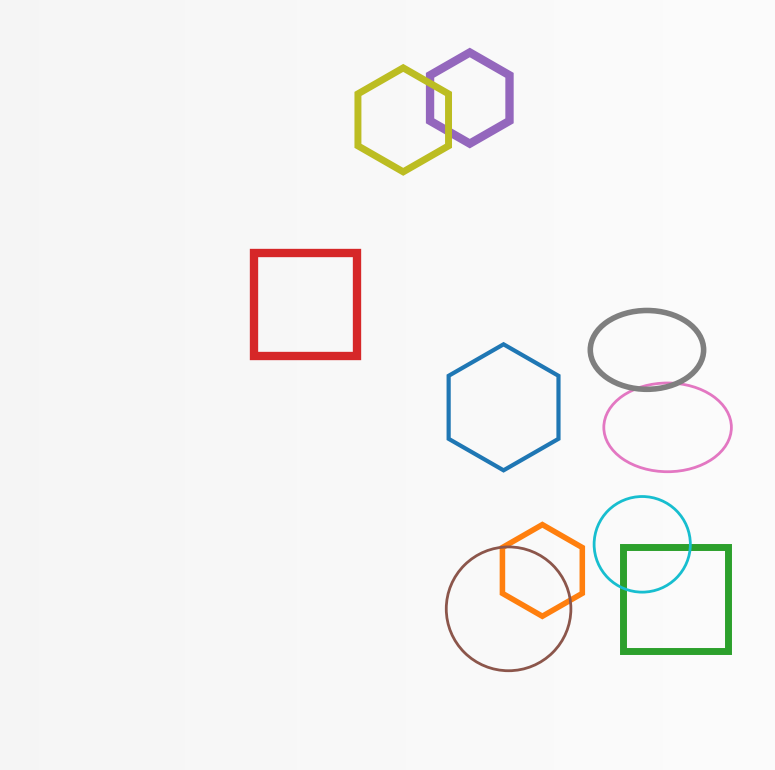[{"shape": "hexagon", "thickness": 1.5, "radius": 0.41, "center": [0.65, 0.471]}, {"shape": "hexagon", "thickness": 2, "radius": 0.3, "center": [0.7, 0.259]}, {"shape": "square", "thickness": 2.5, "radius": 0.34, "center": [0.871, 0.222]}, {"shape": "square", "thickness": 3, "radius": 0.33, "center": [0.395, 0.605]}, {"shape": "hexagon", "thickness": 3, "radius": 0.3, "center": [0.606, 0.873]}, {"shape": "circle", "thickness": 1, "radius": 0.4, "center": [0.656, 0.209]}, {"shape": "oval", "thickness": 1, "radius": 0.41, "center": [0.861, 0.445]}, {"shape": "oval", "thickness": 2, "radius": 0.37, "center": [0.835, 0.546]}, {"shape": "hexagon", "thickness": 2.5, "radius": 0.34, "center": [0.52, 0.844]}, {"shape": "circle", "thickness": 1, "radius": 0.31, "center": [0.829, 0.293]}]